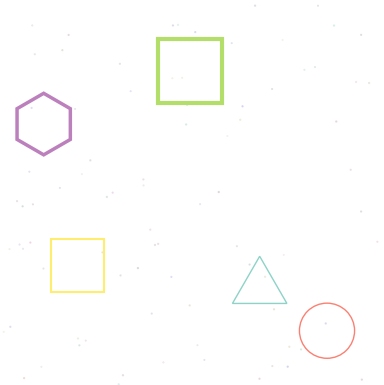[{"shape": "triangle", "thickness": 1, "radius": 0.41, "center": [0.674, 0.253]}, {"shape": "circle", "thickness": 1, "radius": 0.36, "center": [0.849, 0.141]}, {"shape": "square", "thickness": 3, "radius": 0.42, "center": [0.493, 0.815]}, {"shape": "hexagon", "thickness": 2.5, "radius": 0.4, "center": [0.113, 0.678]}, {"shape": "square", "thickness": 1.5, "radius": 0.34, "center": [0.202, 0.309]}]